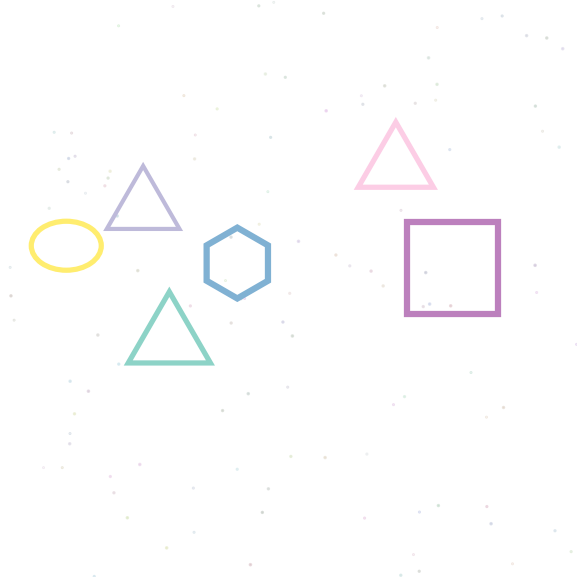[{"shape": "triangle", "thickness": 2.5, "radius": 0.41, "center": [0.293, 0.412]}, {"shape": "triangle", "thickness": 2, "radius": 0.36, "center": [0.248, 0.639]}, {"shape": "hexagon", "thickness": 3, "radius": 0.31, "center": [0.411, 0.544]}, {"shape": "triangle", "thickness": 2.5, "radius": 0.38, "center": [0.685, 0.712]}, {"shape": "square", "thickness": 3, "radius": 0.39, "center": [0.783, 0.535]}, {"shape": "oval", "thickness": 2.5, "radius": 0.3, "center": [0.115, 0.574]}]